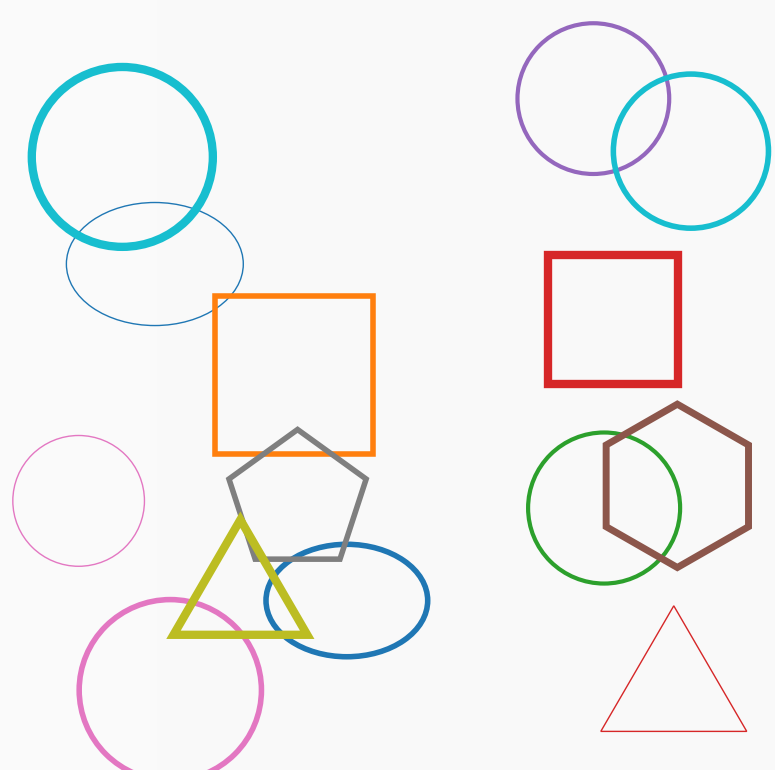[{"shape": "oval", "thickness": 0.5, "radius": 0.57, "center": [0.2, 0.657]}, {"shape": "oval", "thickness": 2, "radius": 0.52, "center": [0.448, 0.22]}, {"shape": "square", "thickness": 2, "radius": 0.51, "center": [0.379, 0.513]}, {"shape": "circle", "thickness": 1.5, "radius": 0.49, "center": [0.779, 0.34]}, {"shape": "square", "thickness": 3, "radius": 0.42, "center": [0.791, 0.585]}, {"shape": "triangle", "thickness": 0.5, "radius": 0.54, "center": [0.869, 0.105]}, {"shape": "circle", "thickness": 1.5, "radius": 0.49, "center": [0.766, 0.872]}, {"shape": "hexagon", "thickness": 2.5, "radius": 0.53, "center": [0.874, 0.369]}, {"shape": "circle", "thickness": 2, "radius": 0.59, "center": [0.22, 0.104]}, {"shape": "circle", "thickness": 0.5, "radius": 0.42, "center": [0.101, 0.349]}, {"shape": "pentagon", "thickness": 2, "radius": 0.47, "center": [0.384, 0.349]}, {"shape": "triangle", "thickness": 3, "radius": 0.5, "center": [0.31, 0.225]}, {"shape": "circle", "thickness": 2, "radius": 0.5, "center": [0.891, 0.804]}, {"shape": "circle", "thickness": 3, "radius": 0.58, "center": [0.158, 0.796]}]